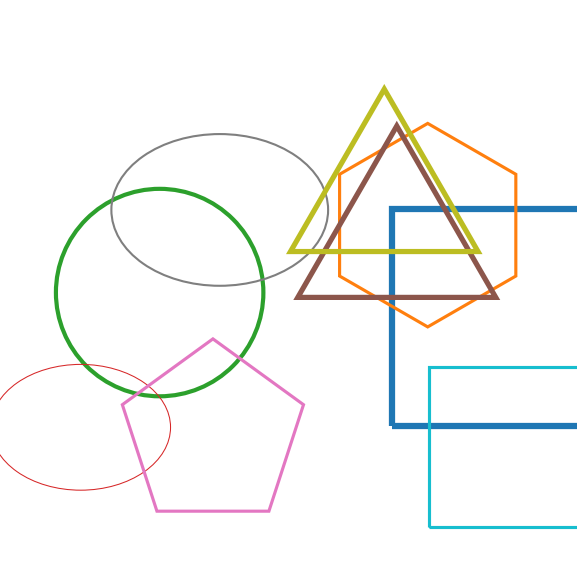[{"shape": "square", "thickness": 3, "radius": 0.94, "center": [0.867, 0.449]}, {"shape": "hexagon", "thickness": 1.5, "radius": 0.88, "center": [0.741, 0.609]}, {"shape": "circle", "thickness": 2, "radius": 0.9, "center": [0.276, 0.493]}, {"shape": "oval", "thickness": 0.5, "radius": 0.78, "center": [0.14, 0.259]}, {"shape": "triangle", "thickness": 2.5, "radius": 0.99, "center": [0.687, 0.583]}, {"shape": "pentagon", "thickness": 1.5, "radius": 0.82, "center": [0.369, 0.247]}, {"shape": "oval", "thickness": 1, "radius": 0.94, "center": [0.381, 0.636]}, {"shape": "triangle", "thickness": 2.5, "radius": 0.94, "center": [0.665, 0.657]}, {"shape": "square", "thickness": 1.5, "radius": 0.69, "center": [0.881, 0.225]}]